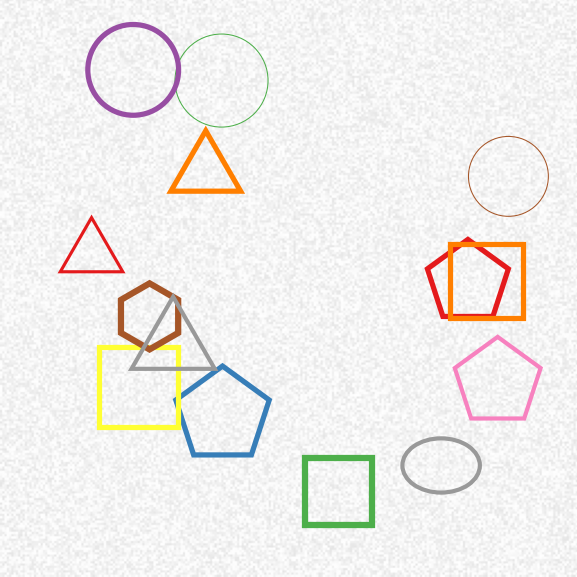[{"shape": "pentagon", "thickness": 2.5, "radius": 0.37, "center": [0.81, 0.511]}, {"shape": "triangle", "thickness": 1.5, "radius": 0.31, "center": [0.159, 0.56]}, {"shape": "pentagon", "thickness": 2.5, "radius": 0.43, "center": [0.385, 0.28]}, {"shape": "circle", "thickness": 0.5, "radius": 0.4, "center": [0.384, 0.86]}, {"shape": "square", "thickness": 3, "radius": 0.29, "center": [0.586, 0.148]}, {"shape": "circle", "thickness": 2.5, "radius": 0.39, "center": [0.231, 0.878]}, {"shape": "square", "thickness": 2.5, "radius": 0.32, "center": [0.842, 0.512]}, {"shape": "triangle", "thickness": 2.5, "radius": 0.35, "center": [0.356, 0.703]}, {"shape": "square", "thickness": 2.5, "radius": 0.34, "center": [0.24, 0.329]}, {"shape": "hexagon", "thickness": 3, "radius": 0.29, "center": [0.259, 0.451]}, {"shape": "circle", "thickness": 0.5, "radius": 0.35, "center": [0.88, 0.694]}, {"shape": "pentagon", "thickness": 2, "radius": 0.39, "center": [0.862, 0.338]}, {"shape": "triangle", "thickness": 2, "radius": 0.42, "center": [0.3, 0.402]}, {"shape": "oval", "thickness": 2, "radius": 0.34, "center": [0.764, 0.193]}]